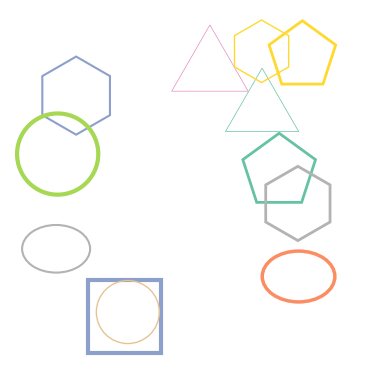[{"shape": "pentagon", "thickness": 2, "radius": 0.5, "center": [0.725, 0.555]}, {"shape": "triangle", "thickness": 0.5, "radius": 0.55, "center": [0.681, 0.713]}, {"shape": "oval", "thickness": 2.5, "radius": 0.47, "center": [0.775, 0.282]}, {"shape": "square", "thickness": 3, "radius": 0.48, "center": [0.324, 0.178]}, {"shape": "hexagon", "thickness": 1.5, "radius": 0.51, "center": [0.198, 0.752]}, {"shape": "triangle", "thickness": 0.5, "radius": 0.57, "center": [0.545, 0.82]}, {"shape": "circle", "thickness": 3, "radius": 0.53, "center": [0.15, 0.6]}, {"shape": "hexagon", "thickness": 1, "radius": 0.41, "center": [0.679, 0.867]}, {"shape": "pentagon", "thickness": 2, "radius": 0.45, "center": [0.785, 0.855]}, {"shape": "circle", "thickness": 1, "radius": 0.41, "center": [0.332, 0.189]}, {"shape": "hexagon", "thickness": 2, "radius": 0.48, "center": [0.774, 0.472]}, {"shape": "oval", "thickness": 1.5, "radius": 0.44, "center": [0.146, 0.354]}]